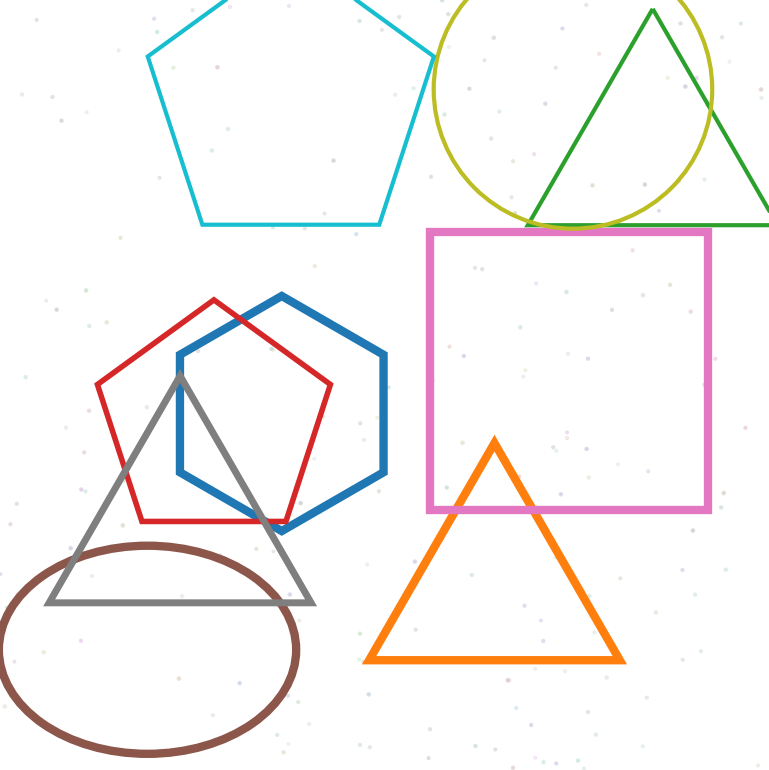[{"shape": "hexagon", "thickness": 3, "radius": 0.76, "center": [0.366, 0.463]}, {"shape": "triangle", "thickness": 3, "radius": 0.94, "center": [0.642, 0.237]}, {"shape": "triangle", "thickness": 1.5, "radius": 0.94, "center": [0.848, 0.801]}, {"shape": "pentagon", "thickness": 2, "radius": 0.8, "center": [0.278, 0.451]}, {"shape": "oval", "thickness": 3, "radius": 0.97, "center": [0.192, 0.156]}, {"shape": "square", "thickness": 3, "radius": 0.9, "center": [0.739, 0.518]}, {"shape": "triangle", "thickness": 2.5, "radius": 0.98, "center": [0.234, 0.315]}, {"shape": "circle", "thickness": 1.5, "radius": 0.9, "center": [0.744, 0.884]}, {"shape": "pentagon", "thickness": 1.5, "radius": 0.98, "center": [0.378, 0.866]}]